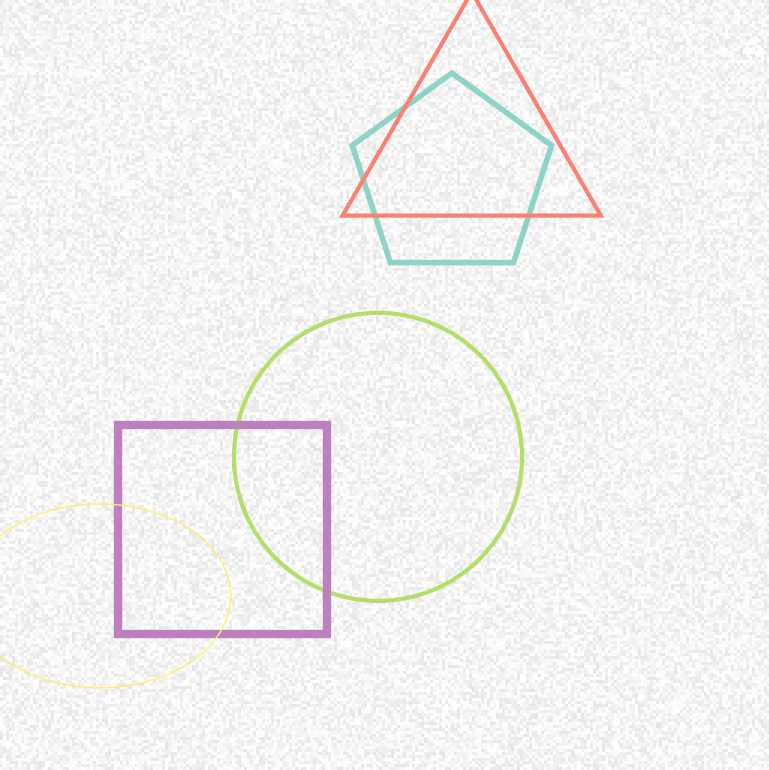[{"shape": "pentagon", "thickness": 2, "radius": 0.68, "center": [0.587, 0.769]}, {"shape": "triangle", "thickness": 1.5, "radius": 0.97, "center": [0.613, 0.817]}, {"shape": "circle", "thickness": 1.5, "radius": 0.94, "center": [0.491, 0.407]}, {"shape": "square", "thickness": 3, "radius": 0.68, "center": [0.289, 0.312]}, {"shape": "oval", "thickness": 0.5, "radius": 0.85, "center": [0.129, 0.226]}]